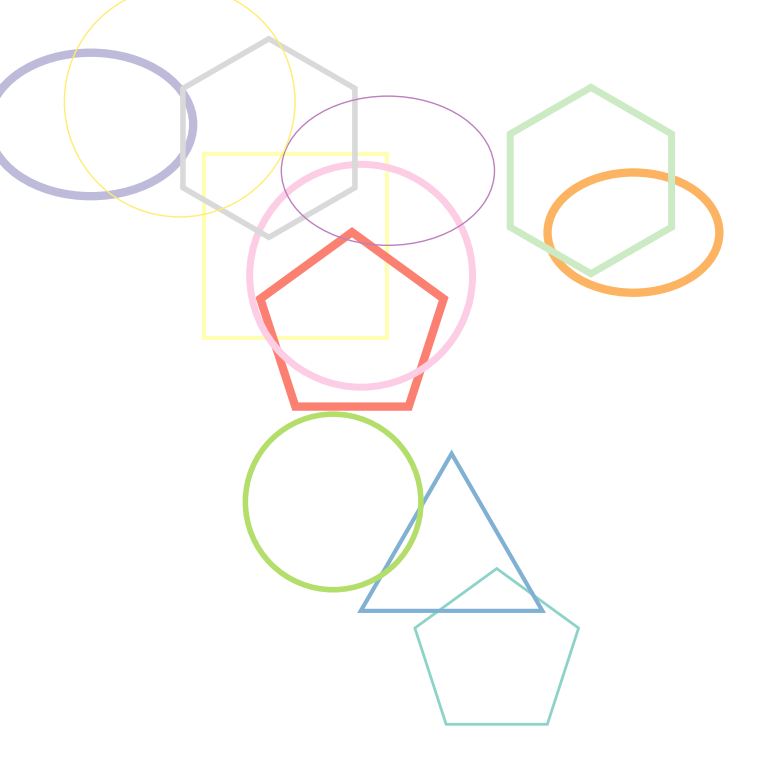[{"shape": "pentagon", "thickness": 1, "radius": 0.56, "center": [0.645, 0.15]}, {"shape": "square", "thickness": 1.5, "radius": 0.6, "center": [0.384, 0.681]}, {"shape": "oval", "thickness": 3, "radius": 0.67, "center": [0.118, 0.838]}, {"shape": "pentagon", "thickness": 3, "radius": 0.63, "center": [0.457, 0.573]}, {"shape": "triangle", "thickness": 1.5, "radius": 0.68, "center": [0.586, 0.275]}, {"shape": "oval", "thickness": 3, "radius": 0.56, "center": [0.823, 0.698]}, {"shape": "circle", "thickness": 2, "radius": 0.57, "center": [0.433, 0.348]}, {"shape": "circle", "thickness": 2.5, "radius": 0.72, "center": [0.469, 0.642]}, {"shape": "hexagon", "thickness": 2, "radius": 0.64, "center": [0.349, 0.821]}, {"shape": "oval", "thickness": 0.5, "radius": 0.69, "center": [0.504, 0.778]}, {"shape": "hexagon", "thickness": 2.5, "radius": 0.61, "center": [0.767, 0.766]}, {"shape": "circle", "thickness": 0.5, "radius": 0.75, "center": [0.233, 0.868]}]